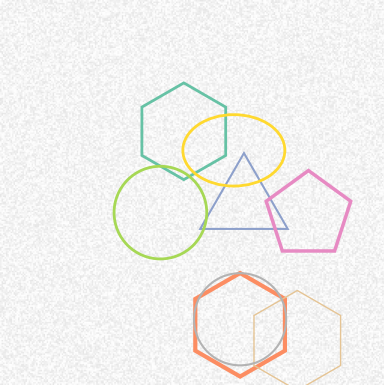[{"shape": "hexagon", "thickness": 2, "radius": 0.63, "center": [0.477, 0.659]}, {"shape": "hexagon", "thickness": 3, "radius": 0.67, "center": [0.624, 0.156]}, {"shape": "triangle", "thickness": 1.5, "radius": 0.66, "center": [0.634, 0.471]}, {"shape": "pentagon", "thickness": 2.5, "radius": 0.58, "center": [0.801, 0.442]}, {"shape": "circle", "thickness": 2, "radius": 0.6, "center": [0.417, 0.448]}, {"shape": "oval", "thickness": 2, "radius": 0.66, "center": [0.607, 0.609]}, {"shape": "hexagon", "thickness": 1, "radius": 0.65, "center": [0.772, 0.116]}, {"shape": "circle", "thickness": 1.5, "radius": 0.6, "center": [0.624, 0.171]}]